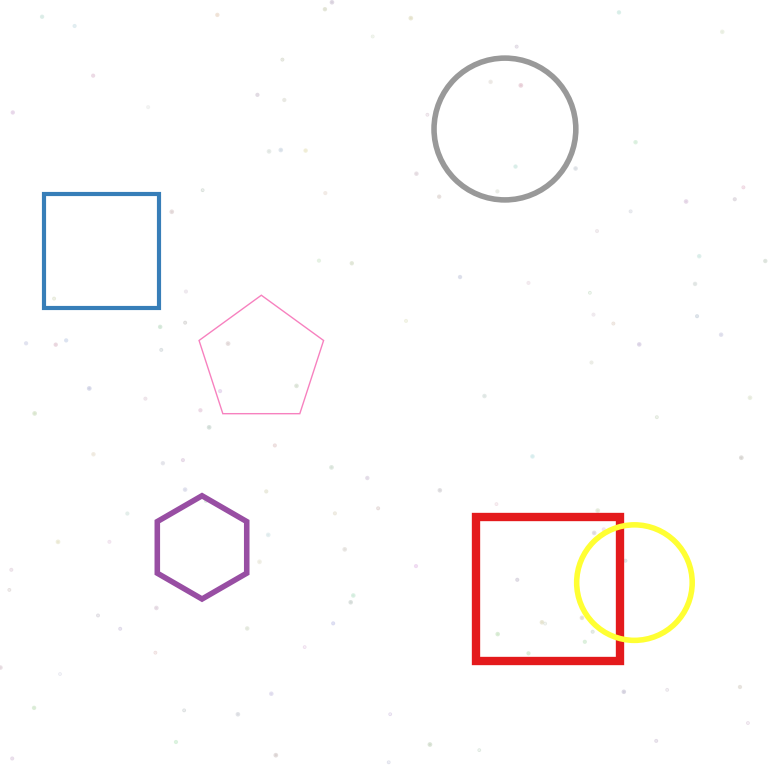[{"shape": "square", "thickness": 3, "radius": 0.47, "center": [0.711, 0.235]}, {"shape": "square", "thickness": 1.5, "radius": 0.37, "center": [0.132, 0.674]}, {"shape": "hexagon", "thickness": 2, "radius": 0.34, "center": [0.262, 0.289]}, {"shape": "circle", "thickness": 2, "radius": 0.38, "center": [0.824, 0.243]}, {"shape": "pentagon", "thickness": 0.5, "radius": 0.43, "center": [0.339, 0.532]}, {"shape": "circle", "thickness": 2, "radius": 0.46, "center": [0.656, 0.832]}]